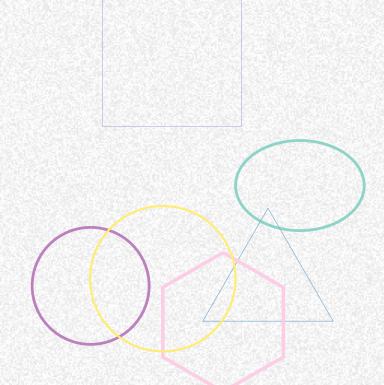[{"shape": "oval", "thickness": 2, "radius": 0.84, "center": [0.779, 0.518]}, {"shape": "square", "thickness": 0.5, "radius": 0.9, "center": [0.447, 0.852]}, {"shape": "triangle", "thickness": 0.5, "radius": 0.98, "center": [0.696, 0.264]}, {"shape": "hexagon", "thickness": 2.5, "radius": 0.9, "center": [0.579, 0.163]}, {"shape": "circle", "thickness": 2, "radius": 0.76, "center": [0.235, 0.257]}, {"shape": "circle", "thickness": 1.5, "radius": 0.94, "center": [0.423, 0.276]}]